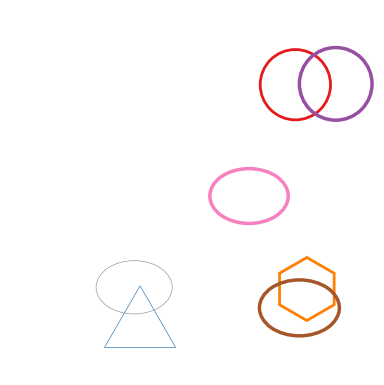[{"shape": "circle", "thickness": 2, "radius": 0.46, "center": [0.767, 0.78]}, {"shape": "triangle", "thickness": 0.5, "radius": 0.53, "center": [0.364, 0.151]}, {"shape": "circle", "thickness": 2.5, "radius": 0.47, "center": [0.872, 0.782]}, {"shape": "hexagon", "thickness": 2, "radius": 0.41, "center": [0.797, 0.249]}, {"shape": "oval", "thickness": 2.5, "radius": 0.52, "center": [0.778, 0.2]}, {"shape": "oval", "thickness": 2.5, "radius": 0.51, "center": [0.647, 0.491]}, {"shape": "oval", "thickness": 0.5, "radius": 0.49, "center": [0.349, 0.254]}]